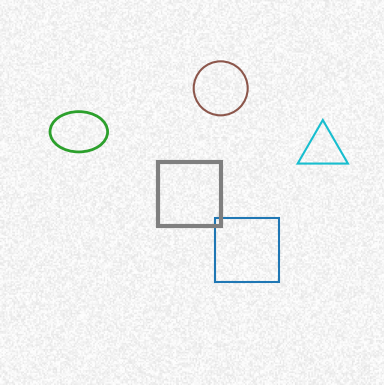[{"shape": "square", "thickness": 1.5, "radius": 0.42, "center": [0.642, 0.351]}, {"shape": "oval", "thickness": 2, "radius": 0.37, "center": [0.205, 0.658]}, {"shape": "circle", "thickness": 1.5, "radius": 0.35, "center": [0.573, 0.771]}, {"shape": "square", "thickness": 3, "radius": 0.41, "center": [0.492, 0.496]}, {"shape": "triangle", "thickness": 1.5, "radius": 0.38, "center": [0.838, 0.613]}]